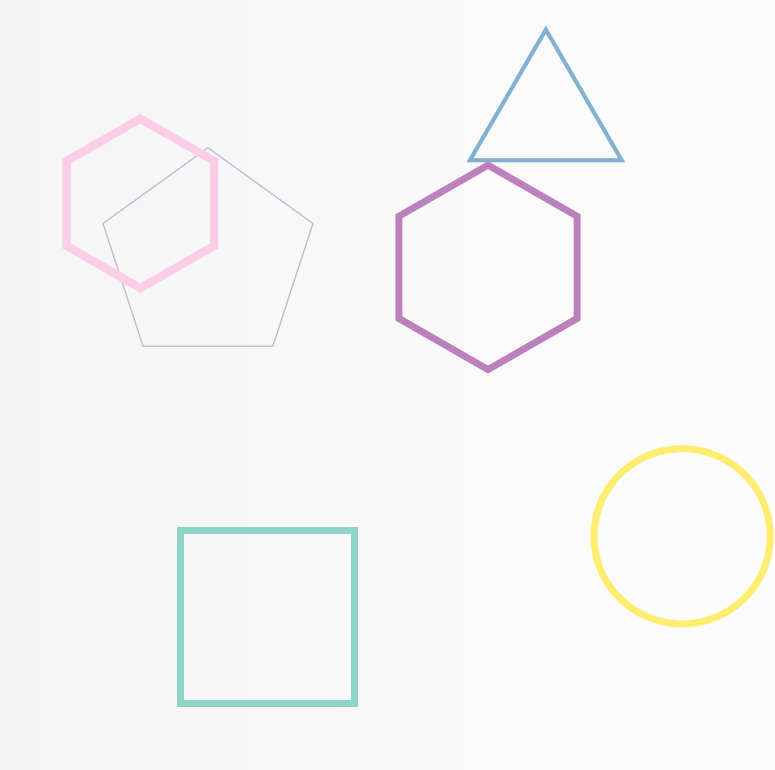[{"shape": "square", "thickness": 2.5, "radius": 0.56, "center": [0.344, 0.199]}, {"shape": "pentagon", "thickness": 0.5, "radius": 0.71, "center": [0.268, 0.666]}, {"shape": "triangle", "thickness": 1.5, "radius": 0.57, "center": [0.704, 0.848]}, {"shape": "hexagon", "thickness": 3, "radius": 0.55, "center": [0.181, 0.736]}, {"shape": "hexagon", "thickness": 2.5, "radius": 0.66, "center": [0.63, 0.653]}, {"shape": "circle", "thickness": 2.5, "radius": 0.57, "center": [0.88, 0.304]}]